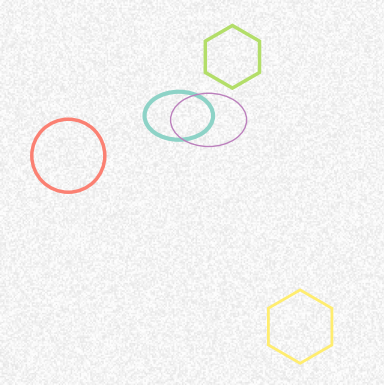[{"shape": "oval", "thickness": 3, "radius": 0.45, "center": [0.464, 0.699]}, {"shape": "circle", "thickness": 2.5, "radius": 0.47, "center": [0.177, 0.596]}, {"shape": "hexagon", "thickness": 2.5, "radius": 0.41, "center": [0.604, 0.852]}, {"shape": "oval", "thickness": 1, "radius": 0.49, "center": [0.542, 0.689]}, {"shape": "hexagon", "thickness": 2, "radius": 0.48, "center": [0.78, 0.152]}]